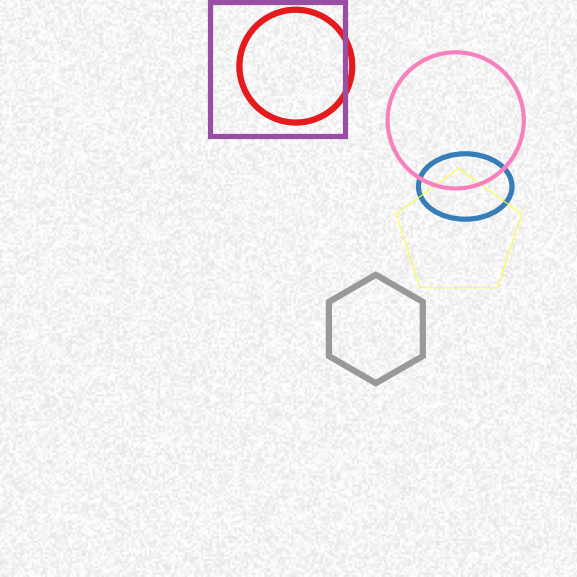[{"shape": "circle", "thickness": 3, "radius": 0.49, "center": [0.512, 0.885]}, {"shape": "oval", "thickness": 2.5, "radius": 0.4, "center": [0.806, 0.676]}, {"shape": "square", "thickness": 2.5, "radius": 0.58, "center": [0.481, 0.88]}, {"shape": "pentagon", "thickness": 0.5, "radius": 0.57, "center": [0.794, 0.593]}, {"shape": "circle", "thickness": 2, "radius": 0.59, "center": [0.789, 0.791]}, {"shape": "hexagon", "thickness": 3, "radius": 0.47, "center": [0.651, 0.429]}]